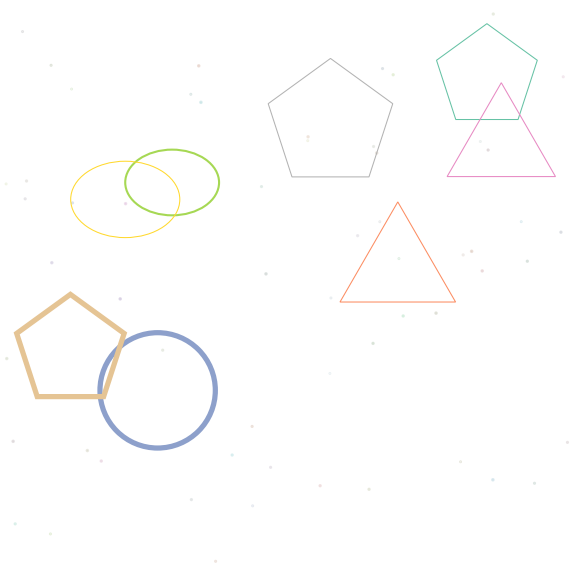[{"shape": "pentagon", "thickness": 0.5, "radius": 0.46, "center": [0.843, 0.866]}, {"shape": "triangle", "thickness": 0.5, "radius": 0.58, "center": [0.689, 0.534]}, {"shape": "circle", "thickness": 2.5, "radius": 0.5, "center": [0.273, 0.323]}, {"shape": "triangle", "thickness": 0.5, "radius": 0.54, "center": [0.868, 0.748]}, {"shape": "oval", "thickness": 1, "radius": 0.41, "center": [0.298, 0.683]}, {"shape": "oval", "thickness": 0.5, "radius": 0.47, "center": [0.217, 0.654]}, {"shape": "pentagon", "thickness": 2.5, "radius": 0.49, "center": [0.122, 0.392]}, {"shape": "pentagon", "thickness": 0.5, "radius": 0.57, "center": [0.572, 0.785]}]